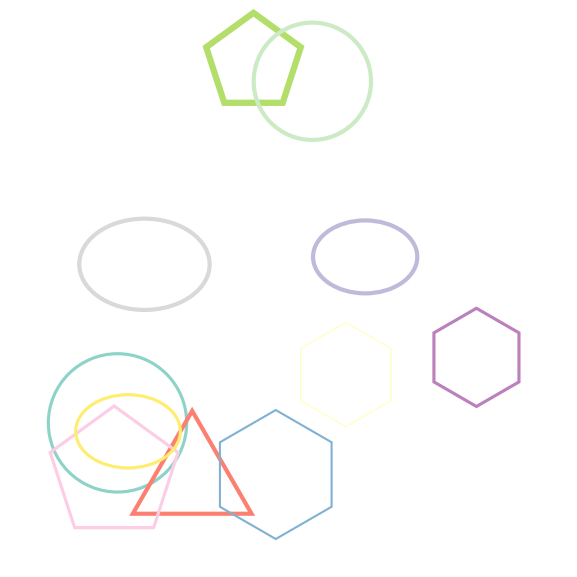[{"shape": "circle", "thickness": 1.5, "radius": 0.6, "center": [0.203, 0.267]}, {"shape": "hexagon", "thickness": 0.5, "radius": 0.45, "center": [0.599, 0.351]}, {"shape": "oval", "thickness": 2, "radius": 0.45, "center": [0.632, 0.554]}, {"shape": "triangle", "thickness": 2, "radius": 0.59, "center": [0.333, 0.169]}, {"shape": "hexagon", "thickness": 1, "radius": 0.56, "center": [0.478, 0.177]}, {"shape": "pentagon", "thickness": 3, "radius": 0.43, "center": [0.439, 0.891]}, {"shape": "pentagon", "thickness": 1.5, "radius": 0.58, "center": [0.198, 0.18]}, {"shape": "oval", "thickness": 2, "radius": 0.56, "center": [0.25, 0.541]}, {"shape": "hexagon", "thickness": 1.5, "radius": 0.43, "center": [0.825, 0.38]}, {"shape": "circle", "thickness": 2, "radius": 0.51, "center": [0.541, 0.858]}, {"shape": "oval", "thickness": 1.5, "radius": 0.45, "center": [0.222, 0.252]}]